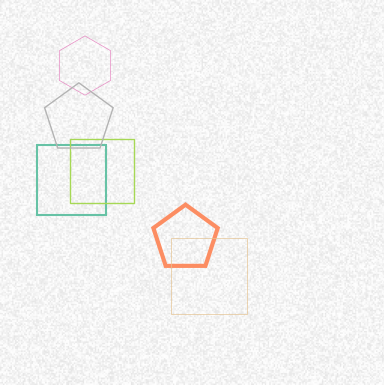[{"shape": "square", "thickness": 1.5, "radius": 0.45, "center": [0.186, 0.533]}, {"shape": "pentagon", "thickness": 3, "radius": 0.44, "center": [0.482, 0.381]}, {"shape": "hexagon", "thickness": 0.5, "radius": 0.38, "center": [0.221, 0.83]}, {"shape": "square", "thickness": 1, "radius": 0.41, "center": [0.264, 0.556]}, {"shape": "square", "thickness": 0.5, "radius": 0.49, "center": [0.543, 0.283]}, {"shape": "pentagon", "thickness": 1, "radius": 0.47, "center": [0.205, 0.691]}]